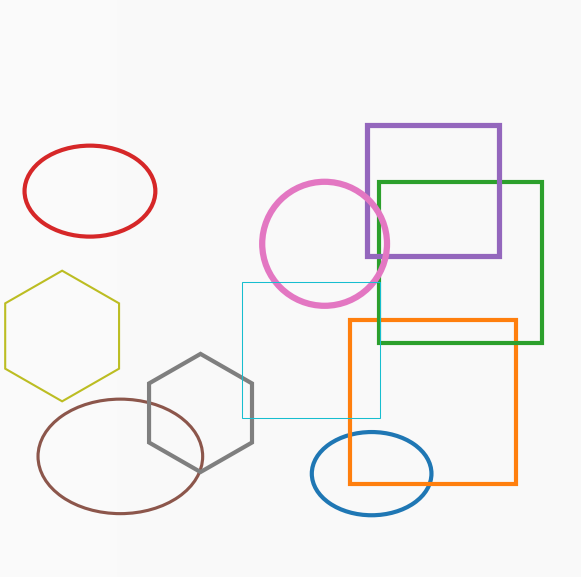[{"shape": "oval", "thickness": 2, "radius": 0.51, "center": [0.639, 0.179]}, {"shape": "square", "thickness": 2, "radius": 0.71, "center": [0.745, 0.303]}, {"shape": "square", "thickness": 2, "radius": 0.7, "center": [0.793, 0.545]}, {"shape": "oval", "thickness": 2, "radius": 0.56, "center": [0.155, 0.668]}, {"shape": "square", "thickness": 2.5, "radius": 0.57, "center": [0.744, 0.669]}, {"shape": "oval", "thickness": 1.5, "radius": 0.71, "center": [0.207, 0.209]}, {"shape": "circle", "thickness": 3, "radius": 0.54, "center": [0.558, 0.577]}, {"shape": "hexagon", "thickness": 2, "radius": 0.51, "center": [0.345, 0.284]}, {"shape": "hexagon", "thickness": 1, "radius": 0.57, "center": [0.107, 0.417]}, {"shape": "square", "thickness": 0.5, "radius": 0.59, "center": [0.536, 0.393]}]